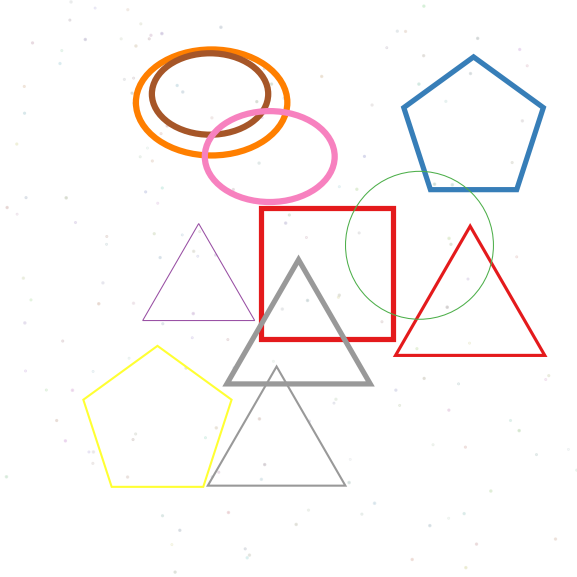[{"shape": "triangle", "thickness": 1.5, "radius": 0.75, "center": [0.814, 0.458]}, {"shape": "square", "thickness": 2.5, "radius": 0.57, "center": [0.567, 0.526]}, {"shape": "pentagon", "thickness": 2.5, "radius": 0.64, "center": [0.82, 0.774]}, {"shape": "circle", "thickness": 0.5, "radius": 0.64, "center": [0.726, 0.574]}, {"shape": "triangle", "thickness": 0.5, "radius": 0.56, "center": [0.344, 0.5]}, {"shape": "oval", "thickness": 3, "radius": 0.66, "center": [0.366, 0.822]}, {"shape": "pentagon", "thickness": 1, "radius": 0.67, "center": [0.273, 0.265]}, {"shape": "oval", "thickness": 3, "radius": 0.5, "center": [0.364, 0.836]}, {"shape": "oval", "thickness": 3, "radius": 0.56, "center": [0.467, 0.728]}, {"shape": "triangle", "thickness": 1, "radius": 0.69, "center": [0.479, 0.227]}, {"shape": "triangle", "thickness": 2.5, "radius": 0.72, "center": [0.517, 0.406]}]